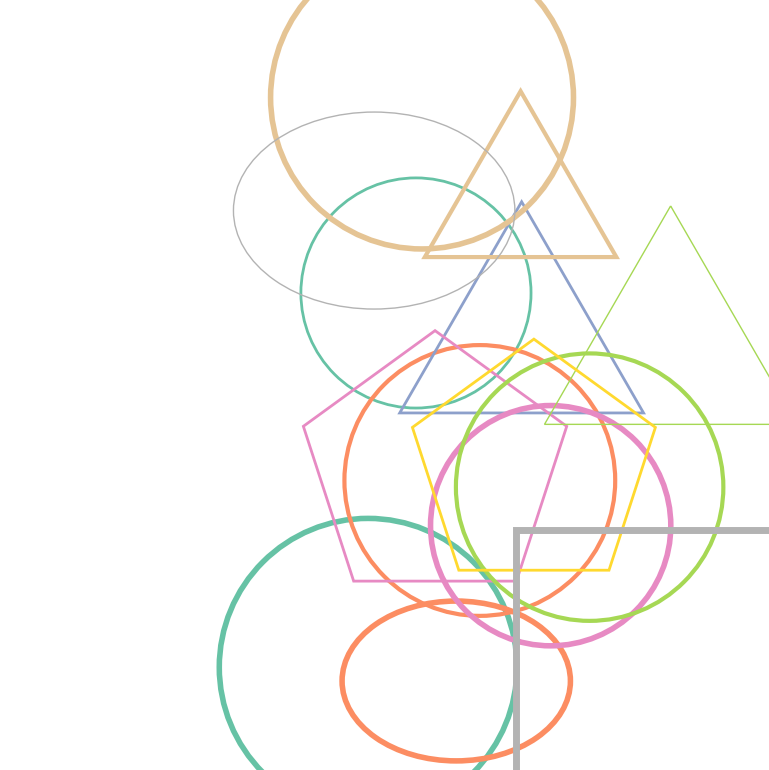[{"shape": "circle", "thickness": 1, "radius": 0.75, "center": [0.54, 0.62]}, {"shape": "circle", "thickness": 2, "radius": 0.97, "center": [0.478, 0.133]}, {"shape": "circle", "thickness": 1.5, "radius": 0.88, "center": [0.623, 0.376]}, {"shape": "oval", "thickness": 2, "radius": 0.74, "center": [0.593, 0.116]}, {"shape": "triangle", "thickness": 1, "radius": 0.91, "center": [0.677, 0.555]}, {"shape": "pentagon", "thickness": 1, "radius": 0.9, "center": [0.565, 0.391]}, {"shape": "circle", "thickness": 2, "radius": 0.78, "center": [0.715, 0.317]}, {"shape": "triangle", "thickness": 0.5, "radius": 0.95, "center": [0.871, 0.543]}, {"shape": "circle", "thickness": 1.5, "radius": 0.87, "center": [0.766, 0.367]}, {"shape": "pentagon", "thickness": 1, "radius": 0.83, "center": [0.693, 0.394]}, {"shape": "circle", "thickness": 2, "radius": 0.98, "center": [0.548, 0.873]}, {"shape": "triangle", "thickness": 1.5, "radius": 0.72, "center": [0.676, 0.738]}, {"shape": "oval", "thickness": 0.5, "radius": 0.91, "center": [0.486, 0.727]}, {"shape": "square", "thickness": 2.5, "radius": 0.94, "center": [0.858, 0.124]}]